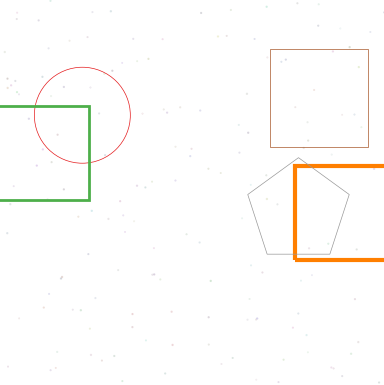[{"shape": "circle", "thickness": 0.5, "radius": 0.62, "center": [0.214, 0.701]}, {"shape": "square", "thickness": 2, "radius": 0.61, "center": [0.109, 0.603]}, {"shape": "square", "thickness": 3, "radius": 0.61, "center": [0.889, 0.448]}, {"shape": "square", "thickness": 0.5, "radius": 0.63, "center": [0.829, 0.746]}, {"shape": "pentagon", "thickness": 0.5, "radius": 0.69, "center": [0.775, 0.452]}]